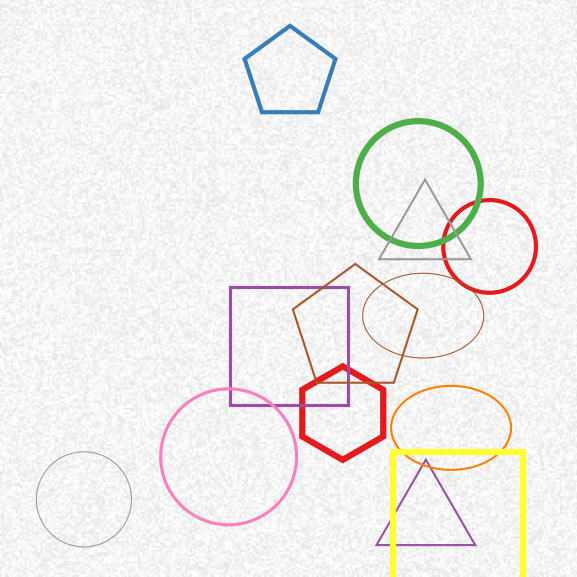[{"shape": "hexagon", "thickness": 3, "radius": 0.4, "center": [0.594, 0.284]}, {"shape": "circle", "thickness": 2, "radius": 0.4, "center": [0.848, 0.572]}, {"shape": "pentagon", "thickness": 2, "radius": 0.41, "center": [0.502, 0.872]}, {"shape": "circle", "thickness": 3, "radius": 0.54, "center": [0.724, 0.681]}, {"shape": "triangle", "thickness": 1, "radius": 0.49, "center": [0.737, 0.105]}, {"shape": "square", "thickness": 1.5, "radius": 0.51, "center": [0.501, 0.4]}, {"shape": "oval", "thickness": 1, "radius": 0.52, "center": [0.781, 0.258]}, {"shape": "square", "thickness": 3, "radius": 0.56, "center": [0.792, 0.103]}, {"shape": "oval", "thickness": 0.5, "radius": 0.52, "center": [0.733, 0.453]}, {"shape": "pentagon", "thickness": 1, "radius": 0.57, "center": [0.615, 0.428]}, {"shape": "circle", "thickness": 1.5, "radius": 0.59, "center": [0.396, 0.208]}, {"shape": "triangle", "thickness": 1, "radius": 0.46, "center": [0.736, 0.596]}, {"shape": "circle", "thickness": 0.5, "radius": 0.41, "center": [0.145, 0.134]}]